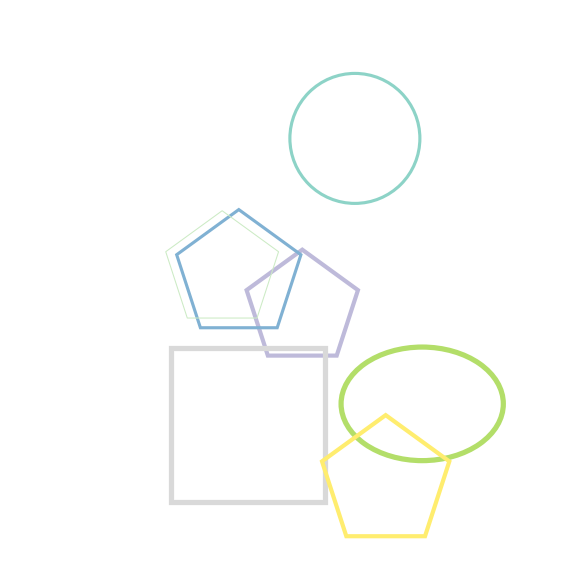[{"shape": "circle", "thickness": 1.5, "radius": 0.56, "center": [0.615, 0.759]}, {"shape": "pentagon", "thickness": 2, "radius": 0.51, "center": [0.523, 0.465]}, {"shape": "pentagon", "thickness": 1.5, "radius": 0.57, "center": [0.414, 0.523]}, {"shape": "oval", "thickness": 2.5, "radius": 0.7, "center": [0.731, 0.3]}, {"shape": "square", "thickness": 2.5, "radius": 0.67, "center": [0.43, 0.263]}, {"shape": "pentagon", "thickness": 0.5, "radius": 0.51, "center": [0.385, 0.532]}, {"shape": "pentagon", "thickness": 2, "radius": 0.58, "center": [0.668, 0.164]}]